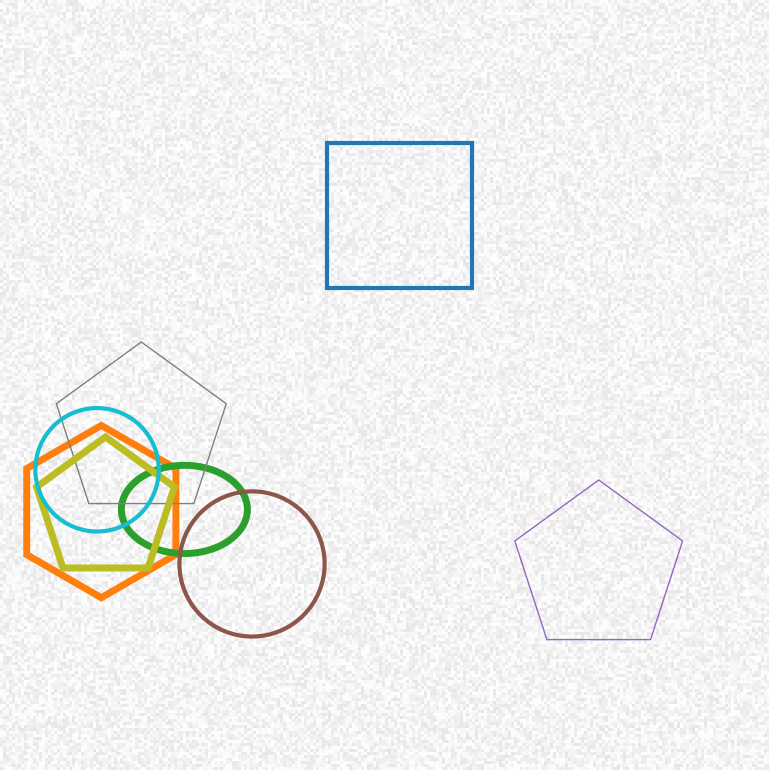[{"shape": "square", "thickness": 1.5, "radius": 0.47, "center": [0.519, 0.72]}, {"shape": "hexagon", "thickness": 2.5, "radius": 0.56, "center": [0.132, 0.336]}, {"shape": "oval", "thickness": 2.5, "radius": 0.41, "center": [0.239, 0.338]}, {"shape": "pentagon", "thickness": 0.5, "radius": 0.57, "center": [0.778, 0.262]}, {"shape": "circle", "thickness": 1.5, "radius": 0.47, "center": [0.327, 0.268]}, {"shape": "pentagon", "thickness": 0.5, "radius": 0.58, "center": [0.184, 0.44]}, {"shape": "pentagon", "thickness": 2.5, "radius": 0.47, "center": [0.137, 0.338]}, {"shape": "circle", "thickness": 1.5, "radius": 0.4, "center": [0.126, 0.39]}]